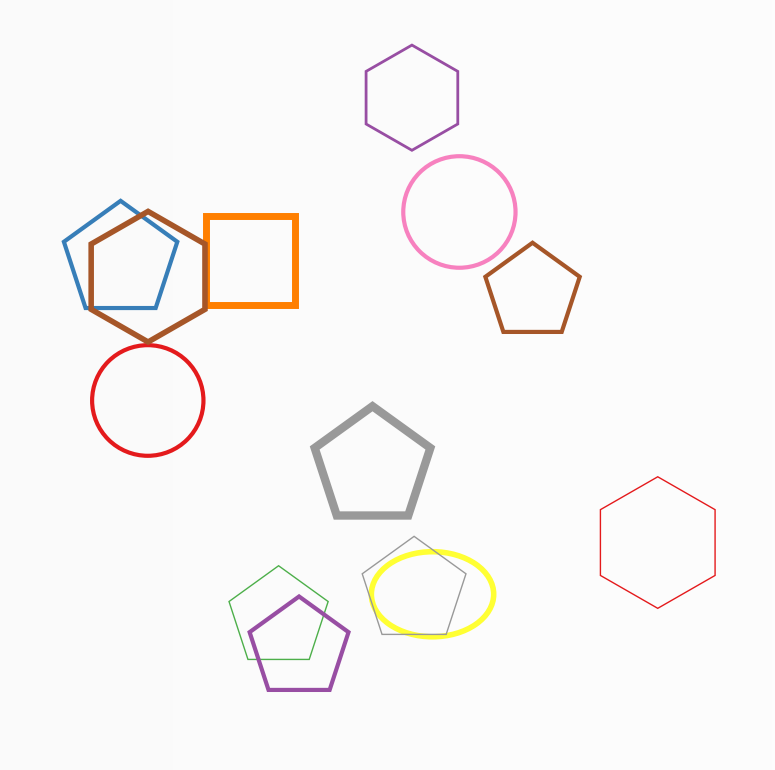[{"shape": "circle", "thickness": 1.5, "radius": 0.36, "center": [0.191, 0.48]}, {"shape": "hexagon", "thickness": 0.5, "radius": 0.43, "center": [0.849, 0.295]}, {"shape": "pentagon", "thickness": 1.5, "radius": 0.38, "center": [0.156, 0.662]}, {"shape": "pentagon", "thickness": 0.5, "radius": 0.34, "center": [0.359, 0.198]}, {"shape": "hexagon", "thickness": 1, "radius": 0.34, "center": [0.532, 0.873]}, {"shape": "pentagon", "thickness": 1.5, "radius": 0.34, "center": [0.386, 0.158]}, {"shape": "square", "thickness": 2.5, "radius": 0.29, "center": [0.324, 0.662]}, {"shape": "oval", "thickness": 2, "radius": 0.39, "center": [0.558, 0.228]}, {"shape": "hexagon", "thickness": 2, "radius": 0.42, "center": [0.191, 0.641]}, {"shape": "pentagon", "thickness": 1.5, "radius": 0.32, "center": [0.687, 0.621]}, {"shape": "circle", "thickness": 1.5, "radius": 0.36, "center": [0.593, 0.725]}, {"shape": "pentagon", "thickness": 3, "radius": 0.39, "center": [0.481, 0.394]}, {"shape": "pentagon", "thickness": 0.5, "radius": 0.35, "center": [0.534, 0.233]}]